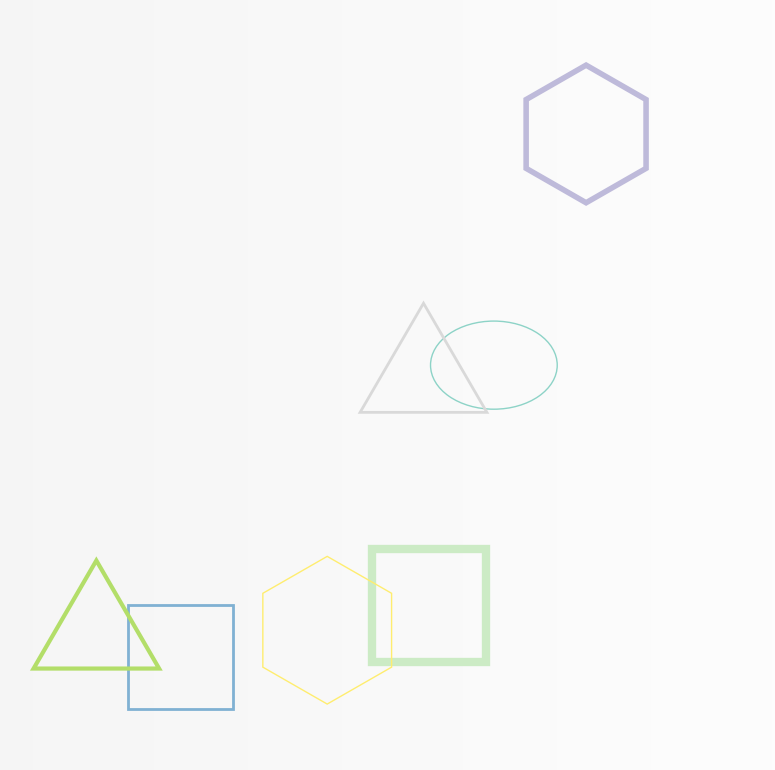[{"shape": "oval", "thickness": 0.5, "radius": 0.41, "center": [0.637, 0.526]}, {"shape": "hexagon", "thickness": 2, "radius": 0.45, "center": [0.756, 0.826]}, {"shape": "square", "thickness": 1, "radius": 0.34, "center": [0.233, 0.146]}, {"shape": "triangle", "thickness": 1.5, "radius": 0.47, "center": [0.124, 0.179]}, {"shape": "triangle", "thickness": 1, "radius": 0.47, "center": [0.546, 0.512]}, {"shape": "square", "thickness": 3, "radius": 0.37, "center": [0.554, 0.214]}, {"shape": "hexagon", "thickness": 0.5, "radius": 0.48, "center": [0.422, 0.182]}]